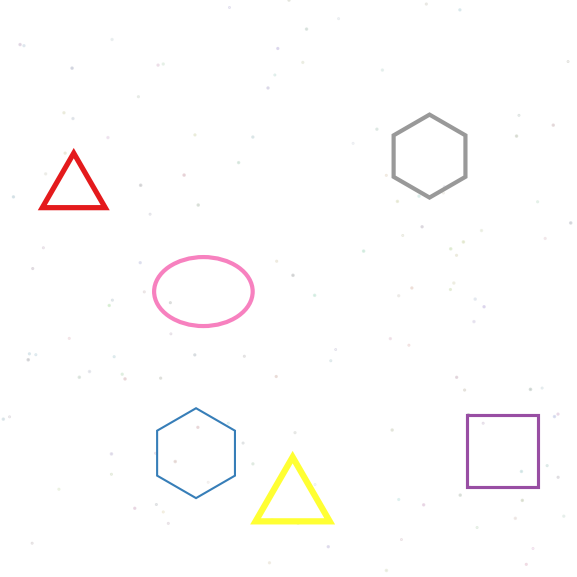[{"shape": "triangle", "thickness": 2.5, "radius": 0.31, "center": [0.128, 0.671]}, {"shape": "hexagon", "thickness": 1, "radius": 0.39, "center": [0.339, 0.214]}, {"shape": "square", "thickness": 1.5, "radius": 0.31, "center": [0.87, 0.218]}, {"shape": "triangle", "thickness": 3, "radius": 0.37, "center": [0.507, 0.133]}, {"shape": "oval", "thickness": 2, "radius": 0.43, "center": [0.352, 0.494]}, {"shape": "hexagon", "thickness": 2, "radius": 0.36, "center": [0.744, 0.729]}]